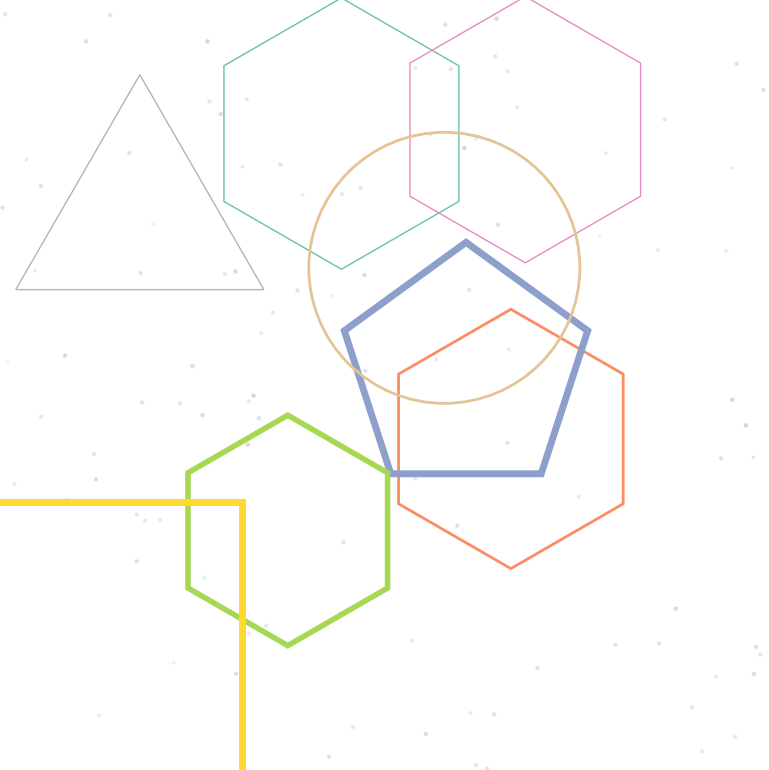[{"shape": "hexagon", "thickness": 0.5, "radius": 0.88, "center": [0.443, 0.826]}, {"shape": "hexagon", "thickness": 1, "radius": 0.84, "center": [0.663, 0.43]}, {"shape": "pentagon", "thickness": 2.5, "radius": 0.83, "center": [0.605, 0.519]}, {"shape": "hexagon", "thickness": 0.5, "radius": 0.86, "center": [0.682, 0.832]}, {"shape": "hexagon", "thickness": 2, "radius": 0.75, "center": [0.374, 0.311]}, {"shape": "square", "thickness": 2.5, "radius": 0.94, "center": [0.126, 0.16]}, {"shape": "circle", "thickness": 1, "radius": 0.88, "center": [0.577, 0.652]}, {"shape": "triangle", "thickness": 0.5, "radius": 0.93, "center": [0.182, 0.717]}]